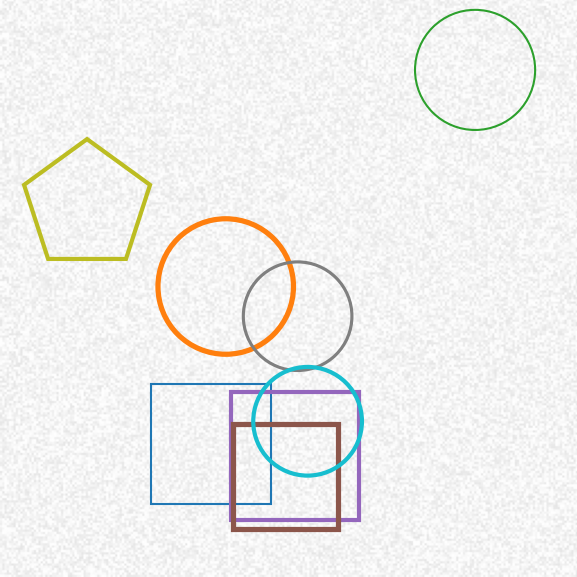[{"shape": "square", "thickness": 1, "radius": 0.52, "center": [0.366, 0.23]}, {"shape": "circle", "thickness": 2.5, "radius": 0.59, "center": [0.391, 0.503]}, {"shape": "circle", "thickness": 1, "radius": 0.52, "center": [0.823, 0.878]}, {"shape": "square", "thickness": 2, "radius": 0.55, "center": [0.51, 0.21]}, {"shape": "square", "thickness": 2.5, "radius": 0.46, "center": [0.494, 0.174]}, {"shape": "circle", "thickness": 1.5, "radius": 0.47, "center": [0.515, 0.452]}, {"shape": "pentagon", "thickness": 2, "radius": 0.57, "center": [0.151, 0.644]}, {"shape": "circle", "thickness": 2, "radius": 0.47, "center": [0.533, 0.27]}]